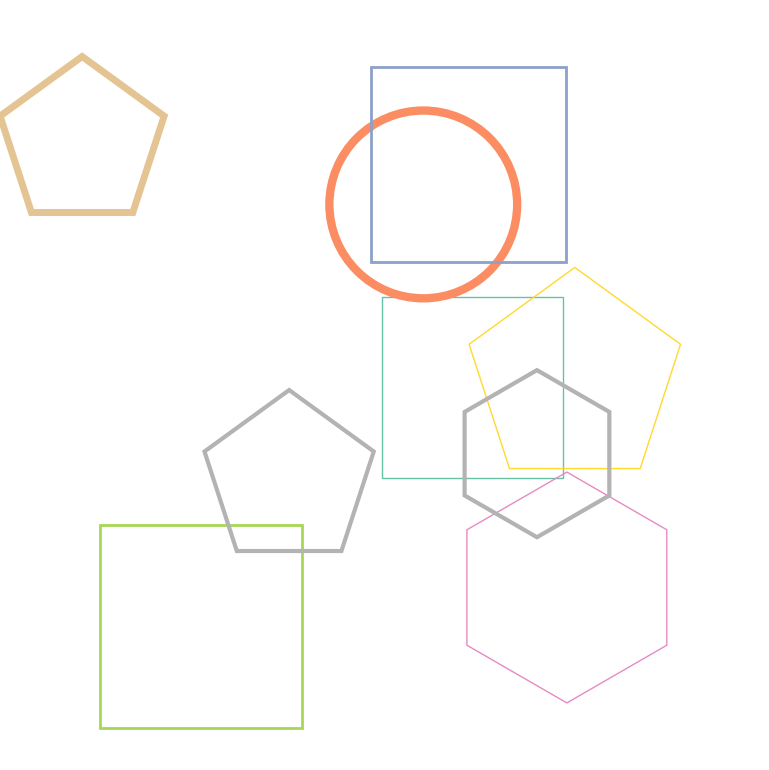[{"shape": "square", "thickness": 0.5, "radius": 0.59, "center": [0.614, 0.497]}, {"shape": "circle", "thickness": 3, "radius": 0.61, "center": [0.55, 0.735]}, {"shape": "square", "thickness": 1, "radius": 0.63, "center": [0.608, 0.786]}, {"shape": "hexagon", "thickness": 0.5, "radius": 0.75, "center": [0.736, 0.237]}, {"shape": "square", "thickness": 1, "radius": 0.66, "center": [0.261, 0.186]}, {"shape": "pentagon", "thickness": 0.5, "radius": 0.72, "center": [0.747, 0.508]}, {"shape": "pentagon", "thickness": 2.5, "radius": 0.56, "center": [0.107, 0.815]}, {"shape": "pentagon", "thickness": 1.5, "radius": 0.58, "center": [0.375, 0.378]}, {"shape": "hexagon", "thickness": 1.5, "radius": 0.54, "center": [0.697, 0.411]}]